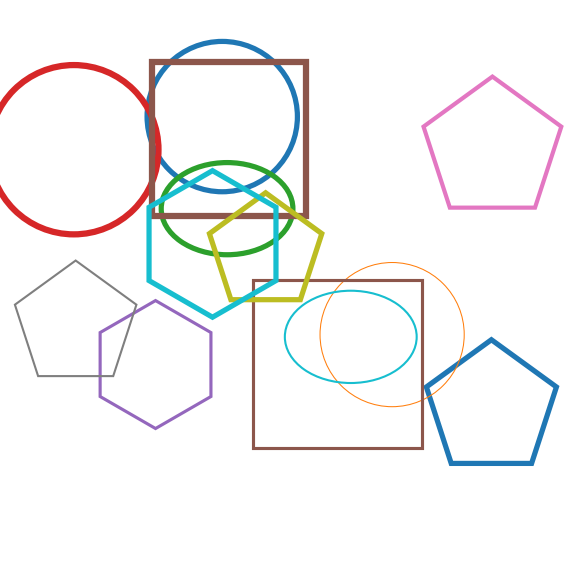[{"shape": "circle", "thickness": 2.5, "radius": 0.65, "center": [0.385, 0.797]}, {"shape": "pentagon", "thickness": 2.5, "radius": 0.59, "center": [0.851, 0.292]}, {"shape": "circle", "thickness": 0.5, "radius": 0.62, "center": [0.679, 0.42]}, {"shape": "oval", "thickness": 2.5, "radius": 0.57, "center": [0.393, 0.638]}, {"shape": "circle", "thickness": 3, "radius": 0.73, "center": [0.128, 0.74]}, {"shape": "hexagon", "thickness": 1.5, "radius": 0.55, "center": [0.269, 0.368]}, {"shape": "square", "thickness": 1.5, "radius": 0.73, "center": [0.585, 0.369]}, {"shape": "square", "thickness": 3, "radius": 0.67, "center": [0.396, 0.759]}, {"shape": "pentagon", "thickness": 2, "radius": 0.63, "center": [0.853, 0.741]}, {"shape": "pentagon", "thickness": 1, "radius": 0.55, "center": [0.131, 0.437]}, {"shape": "pentagon", "thickness": 2.5, "radius": 0.51, "center": [0.46, 0.563]}, {"shape": "hexagon", "thickness": 2.5, "radius": 0.63, "center": [0.368, 0.577]}, {"shape": "oval", "thickness": 1, "radius": 0.57, "center": [0.607, 0.416]}]